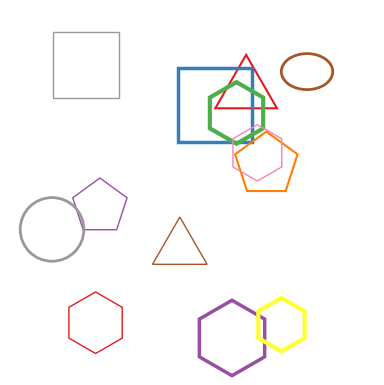[{"shape": "triangle", "thickness": 1.5, "radius": 0.46, "center": [0.639, 0.765]}, {"shape": "hexagon", "thickness": 1, "radius": 0.4, "center": [0.248, 0.162]}, {"shape": "square", "thickness": 2.5, "radius": 0.48, "center": [0.559, 0.727]}, {"shape": "hexagon", "thickness": 3, "radius": 0.4, "center": [0.614, 0.707]}, {"shape": "hexagon", "thickness": 2.5, "radius": 0.49, "center": [0.603, 0.122]}, {"shape": "pentagon", "thickness": 1, "radius": 0.37, "center": [0.259, 0.463]}, {"shape": "pentagon", "thickness": 1.5, "radius": 0.43, "center": [0.692, 0.573]}, {"shape": "hexagon", "thickness": 3, "radius": 0.35, "center": [0.731, 0.157]}, {"shape": "oval", "thickness": 2, "radius": 0.33, "center": [0.797, 0.814]}, {"shape": "triangle", "thickness": 1, "radius": 0.41, "center": [0.467, 0.354]}, {"shape": "hexagon", "thickness": 1, "radius": 0.37, "center": [0.668, 0.603]}, {"shape": "circle", "thickness": 2, "radius": 0.41, "center": [0.135, 0.404]}, {"shape": "square", "thickness": 1, "radius": 0.43, "center": [0.223, 0.832]}]